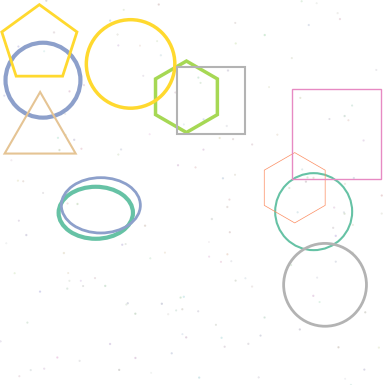[{"shape": "oval", "thickness": 3, "radius": 0.48, "center": [0.249, 0.447]}, {"shape": "circle", "thickness": 1.5, "radius": 0.5, "center": [0.815, 0.45]}, {"shape": "hexagon", "thickness": 0.5, "radius": 0.46, "center": [0.765, 0.512]}, {"shape": "oval", "thickness": 2, "radius": 0.51, "center": [0.262, 0.467]}, {"shape": "circle", "thickness": 3, "radius": 0.49, "center": [0.112, 0.792]}, {"shape": "square", "thickness": 1, "radius": 0.58, "center": [0.873, 0.652]}, {"shape": "hexagon", "thickness": 2.5, "radius": 0.46, "center": [0.484, 0.749]}, {"shape": "pentagon", "thickness": 2, "radius": 0.51, "center": [0.102, 0.885]}, {"shape": "circle", "thickness": 2.5, "radius": 0.57, "center": [0.339, 0.834]}, {"shape": "triangle", "thickness": 1.5, "radius": 0.53, "center": [0.104, 0.654]}, {"shape": "square", "thickness": 1.5, "radius": 0.44, "center": [0.548, 0.74]}, {"shape": "circle", "thickness": 2, "radius": 0.54, "center": [0.844, 0.26]}]